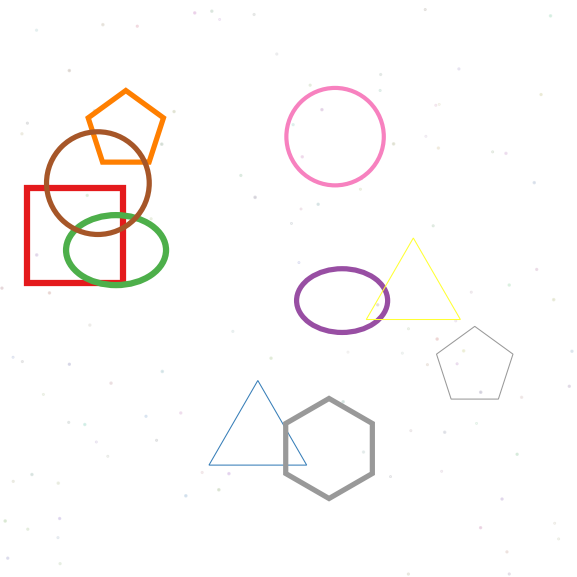[{"shape": "square", "thickness": 3, "radius": 0.41, "center": [0.13, 0.591]}, {"shape": "triangle", "thickness": 0.5, "radius": 0.49, "center": [0.446, 0.243]}, {"shape": "oval", "thickness": 3, "radius": 0.43, "center": [0.201, 0.566]}, {"shape": "oval", "thickness": 2.5, "radius": 0.39, "center": [0.592, 0.479]}, {"shape": "pentagon", "thickness": 2.5, "radius": 0.34, "center": [0.218, 0.774]}, {"shape": "triangle", "thickness": 0.5, "radius": 0.47, "center": [0.716, 0.493]}, {"shape": "circle", "thickness": 2.5, "radius": 0.44, "center": [0.169, 0.682]}, {"shape": "circle", "thickness": 2, "radius": 0.42, "center": [0.58, 0.763]}, {"shape": "hexagon", "thickness": 2.5, "radius": 0.43, "center": [0.57, 0.223]}, {"shape": "pentagon", "thickness": 0.5, "radius": 0.35, "center": [0.822, 0.364]}]